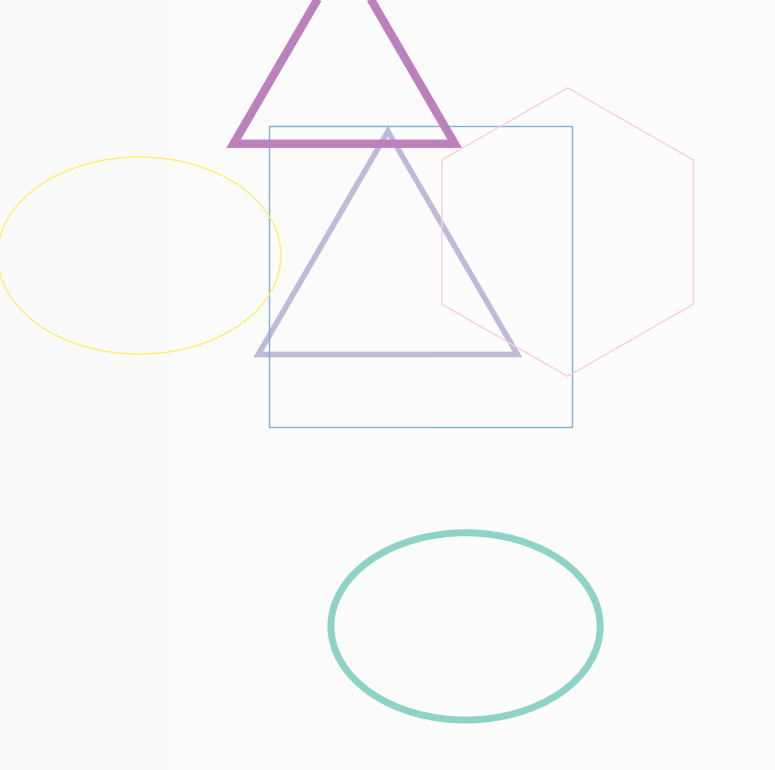[{"shape": "oval", "thickness": 2.5, "radius": 0.87, "center": [0.601, 0.187]}, {"shape": "triangle", "thickness": 2, "radius": 0.97, "center": [0.5, 0.636]}, {"shape": "square", "thickness": 0.5, "radius": 0.98, "center": [0.542, 0.641]}, {"shape": "hexagon", "thickness": 0.5, "radius": 0.94, "center": [0.732, 0.699]}, {"shape": "triangle", "thickness": 3, "radius": 0.82, "center": [0.444, 0.896]}, {"shape": "oval", "thickness": 0.5, "radius": 0.91, "center": [0.18, 0.668]}]